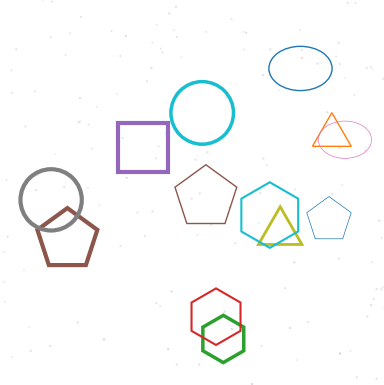[{"shape": "pentagon", "thickness": 0.5, "radius": 0.3, "center": [0.854, 0.429]}, {"shape": "oval", "thickness": 1, "radius": 0.41, "center": [0.78, 0.822]}, {"shape": "triangle", "thickness": 1, "radius": 0.29, "center": [0.862, 0.649]}, {"shape": "hexagon", "thickness": 2.5, "radius": 0.31, "center": [0.58, 0.12]}, {"shape": "hexagon", "thickness": 1.5, "radius": 0.37, "center": [0.561, 0.177]}, {"shape": "square", "thickness": 3, "radius": 0.32, "center": [0.371, 0.617]}, {"shape": "pentagon", "thickness": 1, "radius": 0.42, "center": [0.535, 0.488]}, {"shape": "pentagon", "thickness": 3, "radius": 0.41, "center": [0.175, 0.378]}, {"shape": "oval", "thickness": 0.5, "radius": 0.35, "center": [0.896, 0.637]}, {"shape": "circle", "thickness": 3, "radius": 0.4, "center": [0.133, 0.481]}, {"shape": "triangle", "thickness": 2, "radius": 0.33, "center": [0.728, 0.398]}, {"shape": "hexagon", "thickness": 1.5, "radius": 0.43, "center": [0.701, 0.441]}, {"shape": "circle", "thickness": 2.5, "radius": 0.41, "center": [0.525, 0.707]}]